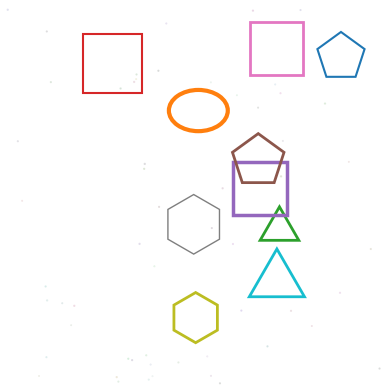[{"shape": "pentagon", "thickness": 1.5, "radius": 0.32, "center": [0.886, 0.853]}, {"shape": "oval", "thickness": 3, "radius": 0.38, "center": [0.515, 0.713]}, {"shape": "triangle", "thickness": 2, "radius": 0.29, "center": [0.726, 0.405]}, {"shape": "square", "thickness": 1.5, "radius": 0.38, "center": [0.293, 0.835]}, {"shape": "square", "thickness": 2.5, "radius": 0.35, "center": [0.675, 0.51]}, {"shape": "pentagon", "thickness": 2, "radius": 0.35, "center": [0.671, 0.583]}, {"shape": "square", "thickness": 2, "radius": 0.34, "center": [0.719, 0.874]}, {"shape": "hexagon", "thickness": 1, "radius": 0.39, "center": [0.503, 0.417]}, {"shape": "hexagon", "thickness": 2, "radius": 0.33, "center": [0.508, 0.175]}, {"shape": "triangle", "thickness": 2, "radius": 0.41, "center": [0.719, 0.271]}]